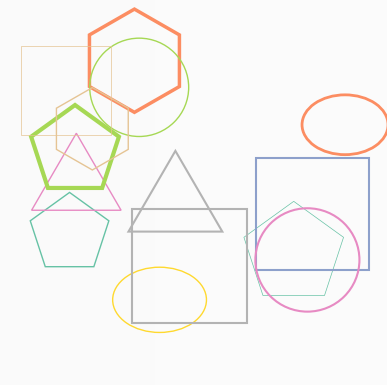[{"shape": "pentagon", "thickness": 1, "radius": 0.53, "center": [0.18, 0.394]}, {"shape": "pentagon", "thickness": 0.5, "radius": 0.68, "center": [0.758, 0.342]}, {"shape": "oval", "thickness": 2, "radius": 0.55, "center": [0.89, 0.676]}, {"shape": "hexagon", "thickness": 2.5, "radius": 0.67, "center": [0.347, 0.842]}, {"shape": "square", "thickness": 1.5, "radius": 0.73, "center": [0.807, 0.444]}, {"shape": "triangle", "thickness": 1, "radius": 0.67, "center": [0.197, 0.521]}, {"shape": "circle", "thickness": 1.5, "radius": 0.67, "center": [0.793, 0.325]}, {"shape": "circle", "thickness": 1, "radius": 0.64, "center": [0.359, 0.773]}, {"shape": "pentagon", "thickness": 3, "radius": 0.6, "center": [0.194, 0.608]}, {"shape": "oval", "thickness": 1, "radius": 0.61, "center": [0.412, 0.221]}, {"shape": "square", "thickness": 0.5, "radius": 0.58, "center": [0.17, 0.765]}, {"shape": "hexagon", "thickness": 1, "radius": 0.53, "center": [0.238, 0.666]}, {"shape": "triangle", "thickness": 1.5, "radius": 0.7, "center": [0.453, 0.468]}, {"shape": "square", "thickness": 1.5, "radius": 0.74, "center": [0.489, 0.308]}]